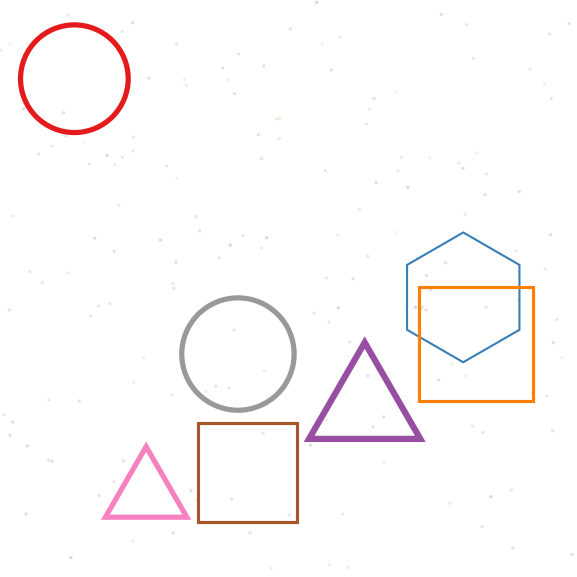[{"shape": "circle", "thickness": 2.5, "radius": 0.47, "center": [0.129, 0.863]}, {"shape": "hexagon", "thickness": 1, "radius": 0.56, "center": [0.802, 0.484]}, {"shape": "triangle", "thickness": 3, "radius": 0.56, "center": [0.632, 0.295]}, {"shape": "square", "thickness": 1.5, "radius": 0.49, "center": [0.824, 0.403]}, {"shape": "square", "thickness": 1.5, "radius": 0.43, "center": [0.429, 0.181]}, {"shape": "triangle", "thickness": 2.5, "radius": 0.41, "center": [0.253, 0.144]}, {"shape": "circle", "thickness": 2.5, "radius": 0.49, "center": [0.412, 0.386]}]